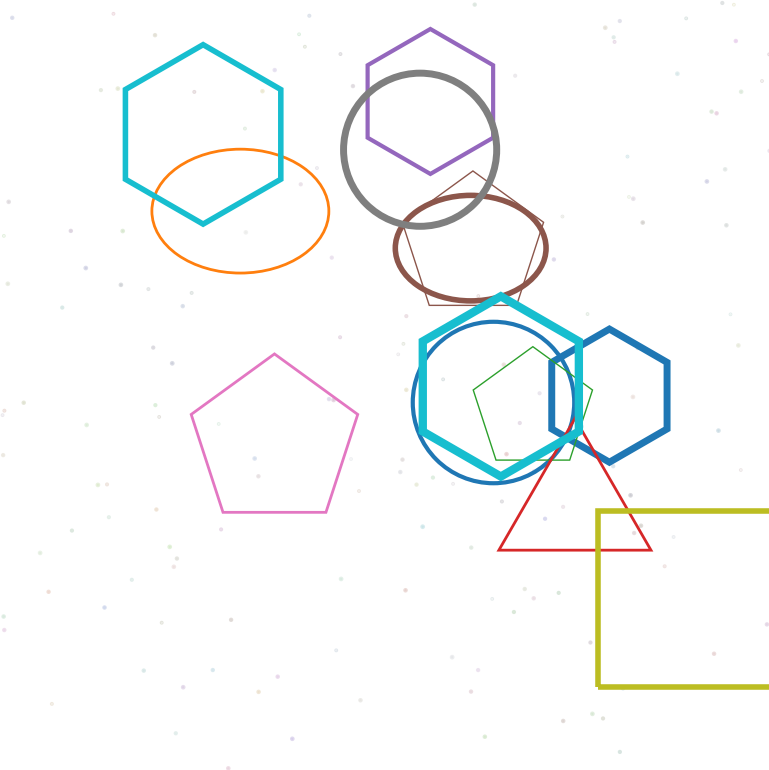[{"shape": "hexagon", "thickness": 2.5, "radius": 0.43, "center": [0.791, 0.486]}, {"shape": "circle", "thickness": 1.5, "radius": 0.52, "center": [0.641, 0.477]}, {"shape": "oval", "thickness": 1, "radius": 0.57, "center": [0.312, 0.726]}, {"shape": "pentagon", "thickness": 0.5, "radius": 0.41, "center": [0.692, 0.468]}, {"shape": "triangle", "thickness": 1, "radius": 0.57, "center": [0.747, 0.343]}, {"shape": "hexagon", "thickness": 1.5, "radius": 0.47, "center": [0.559, 0.868]}, {"shape": "oval", "thickness": 2, "radius": 0.49, "center": [0.611, 0.678]}, {"shape": "pentagon", "thickness": 0.5, "radius": 0.48, "center": [0.614, 0.681]}, {"shape": "pentagon", "thickness": 1, "radius": 0.57, "center": [0.356, 0.427]}, {"shape": "circle", "thickness": 2.5, "radius": 0.5, "center": [0.546, 0.806]}, {"shape": "square", "thickness": 2, "radius": 0.57, "center": [0.891, 0.222]}, {"shape": "hexagon", "thickness": 3, "radius": 0.59, "center": [0.65, 0.498]}, {"shape": "hexagon", "thickness": 2, "radius": 0.58, "center": [0.264, 0.825]}]